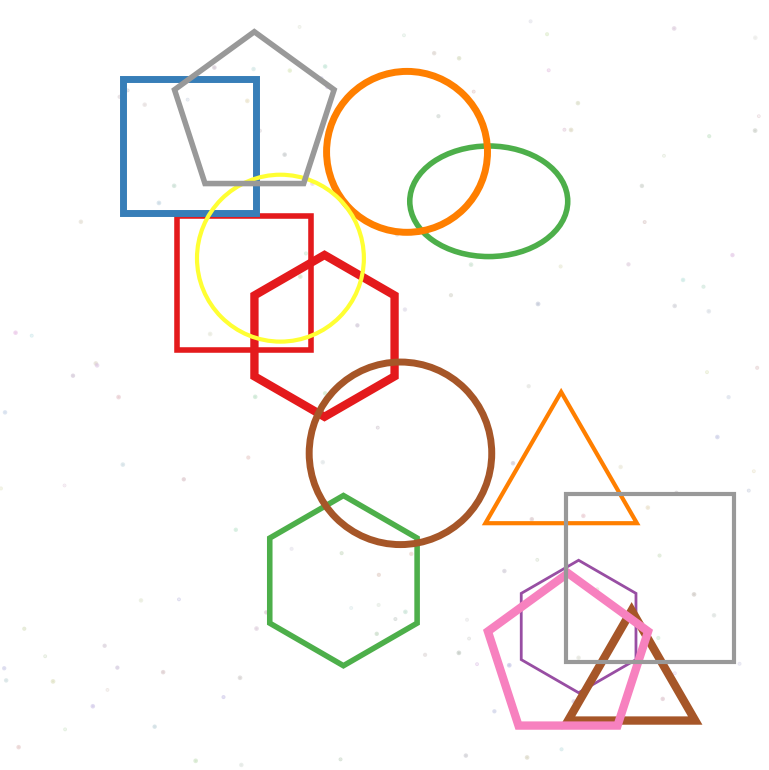[{"shape": "square", "thickness": 2, "radius": 0.43, "center": [0.317, 0.632]}, {"shape": "hexagon", "thickness": 3, "radius": 0.53, "center": [0.421, 0.564]}, {"shape": "square", "thickness": 2.5, "radius": 0.43, "center": [0.246, 0.81]}, {"shape": "oval", "thickness": 2, "radius": 0.51, "center": [0.635, 0.739]}, {"shape": "hexagon", "thickness": 2, "radius": 0.55, "center": [0.446, 0.246]}, {"shape": "hexagon", "thickness": 1, "radius": 0.43, "center": [0.751, 0.186]}, {"shape": "circle", "thickness": 2.5, "radius": 0.52, "center": [0.529, 0.803]}, {"shape": "triangle", "thickness": 1.5, "radius": 0.57, "center": [0.729, 0.377]}, {"shape": "circle", "thickness": 1.5, "radius": 0.54, "center": [0.364, 0.665]}, {"shape": "circle", "thickness": 2.5, "radius": 0.59, "center": [0.52, 0.411]}, {"shape": "triangle", "thickness": 3, "radius": 0.48, "center": [0.82, 0.112]}, {"shape": "pentagon", "thickness": 3, "radius": 0.55, "center": [0.738, 0.146]}, {"shape": "pentagon", "thickness": 2, "radius": 0.54, "center": [0.33, 0.85]}, {"shape": "square", "thickness": 1.5, "radius": 0.55, "center": [0.844, 0.249]}]